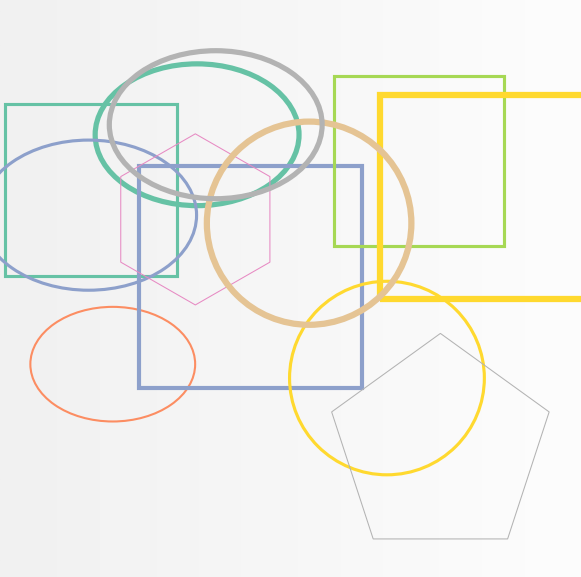[{"shape": "square", "thickness": 1.5, "radius": 0.74, "center": [0.156, 0.671]}, {"shape": "oval", "thickness": 2.5, "radius": 0.88, "center": [0.339, 0.766]}, {"shape": "oval", "thickness": 1, "radius": 0.71, "center": [0.194, 0.369]}, {"shape": "square", "thickness": 2, "radius": 0.96, "center": [0.432, 0.52]}, {"shape": "oval", "thickness": 1.5, "radius": 0.93, "center": [0.152, 0.627]}, {"shape": "hexagon", "thickness": 0.5, "radius": 0.74, "center": [0.336, 0.619]}, {"shape": "square", "thickness": 1.5, "radius": 0.73, "center": [0.721, 0.721]}, {"shape": "circle", "thickness": 1.5, "radius": 0.84, "center": [0.666, 0.345]}, {"shape": "square", "thickness": 3, "radius": 0.88, "center": [0.831, 0.658]}, {"shape": "circle", "thickness": 3, "radius": 0.88, "center": [0.532, 0.613]}, {"shape": "pentagon", "thickness": 0.5, "radius": 0.98, "center": [0.758, 0.225]}, {"shape": "oval", "thickness": 2.5, "radius": 0.92, "center": [0.371, 0.783]}]